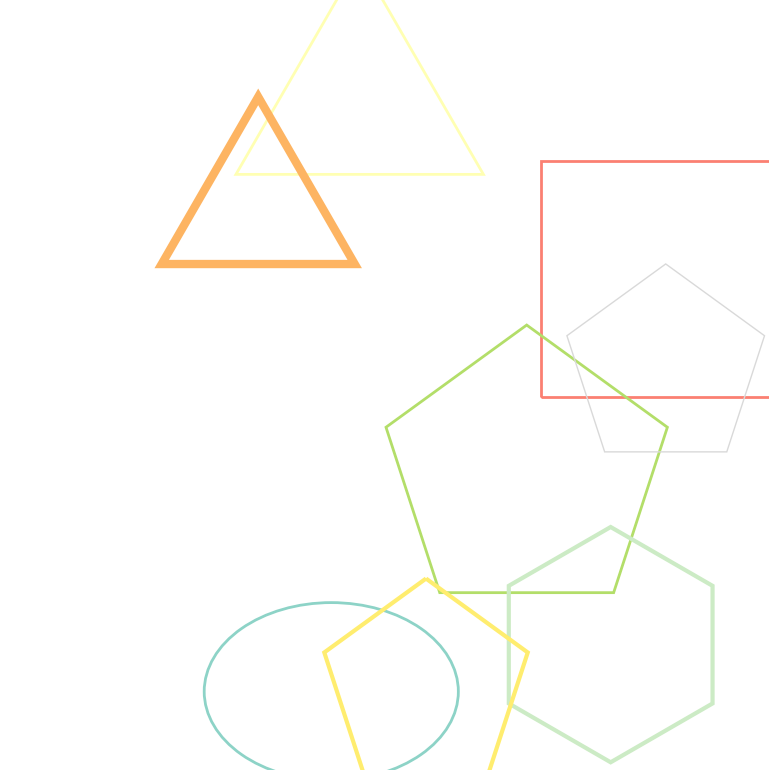[{"shape": "oval", "thickness": 1, "radius": 0.83, "center": [0.43, 0.102]}, {"shape": "triangle", "thickness": 1, "radius": 0.93, "center": [0.467, 0.866]}, {"shape": "square", "thickness": 1, "radius": 0.76, "center": [0.855, 0.638]}, {"shape": "triangle", "thickness": 3, "radius": 0.72, "center": [0.335, 0.729]}, {"shape": "pentagon", "thickness": 1, "radius": 0.96, "center": [0.684, 0.386]}, {"shape": "pentagon", "thickness": 0.5, "radius": 0.67, "center": [0.865, 0.522]}, {"shape": "hexagon", "thickness": 1.5, "radius": 0.76, "center": [0.793, 0.163]}, {"shape": "pentagon", "thickness": 1.5, "radius": 0.69, "center": [0.553, 0.11]}]